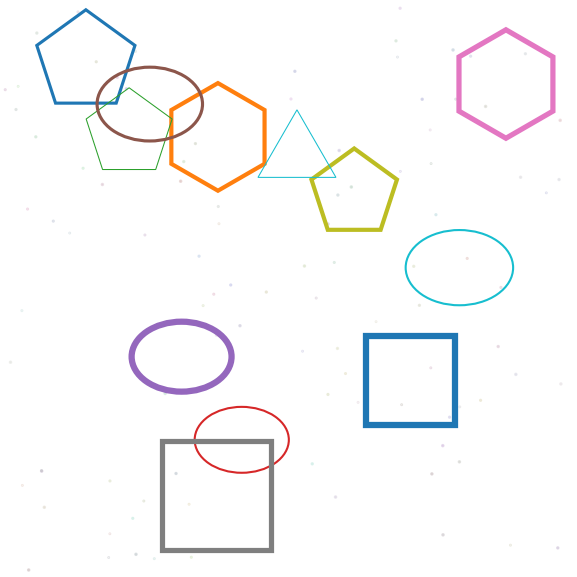[{"shape": "pentagon", "thickness": 1.5, "radius": 0.45, "center": [0.149, 0.893]}, {"shape": "square", "thickness": 3, "radius": 0.39, "center": [0.71, 0.34]}, {"shape": "hexagon", "thickness": 2, "radius": 0.47, "center": [0.377, 0.762]}, {"shape": "pentagon", "thickness": 0.5, "radius": 0.39, "center": [0.224, 0.769]}, {"shape": "oval", "thickness": 1, "radius": 0.41, "center": [0.419, 0.238]}, {"shape": "oval", "thickness": 3, "radius": 0.43, "center": [0.314, 0.382]}, {"shape": "oval", "thickness": 1.5, "radius": 0.46, "center": [0.259, 0.819]}, {"shape": "hexagon", "thickness": 2.5, "radius": 0.47, "center": [0.876, 0.854]}, {"shape": "square", "thickness": 2.5, "radius": 0.47, "center": [0.375, 0.141]}, {"shape": "pentagon", "thickness": 2, "radius": 0.39, "center": [0.613, 0.664]}, {"shape": "triangle", "thickness": 0.5, "radius": 0.39, "center": [0.514, 0.731]}, {"shape": "oval", "thickness": 1, "radius": 0.47, "center": [0.795, 0.536]}]